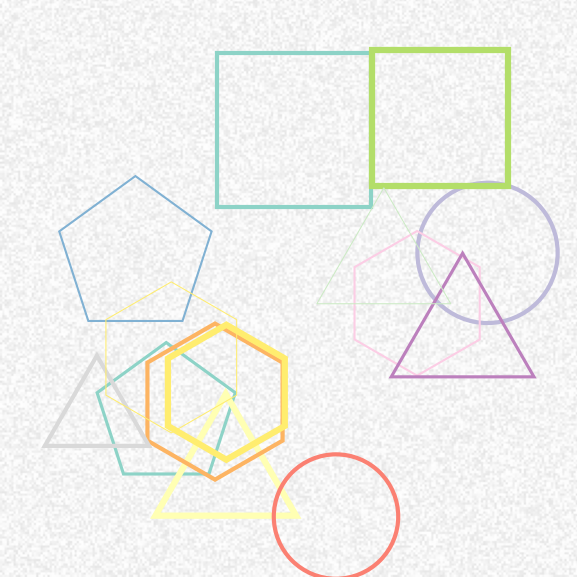[{"shape": "square", "thickness": 2, "radius": 0.67, "center": [0.51, 0.775]}, {"shape": "pentagon", "thickness": 1.5, "radius": 0.63, "center": [0.288, 0.28]}, {"shape": "triangle", "thickness": 3, "radius": 0.7, "center": [0.391, 0.177]}, {"shape": "circle", "thickness": 2, "radius": 0.61, "center": [0.844, 0.561]}, {"shape": "circle", "thickness": 2, "radius": 0.54, "center": [0.582, 0.105]}, {"shape": "pentagon", "thickness": 1, "radius": 0.69, "center": [0.234, 0.556]}, {"shape": "hexagon", "thickness": 2, "radius": 0.68, "center": [0.372, 0.304]}, {"shape": "square", "thickness": 3, "radius": 0.59, "center": [0.762, 0.795]}, {"shape": "hexagon", "thickness": 1, "radius": 0.63, "center": [0.722, 0.474]}, {"shape": "triangle", "thickness": 2, "radius": 0.52, "center": [0.168, 0.279]}, {"shape": "triangle", "thickness": 1.5, "radius": 0.71, "center": [0.801, 0.418]}, {"shape": "triangle", "thickness": 0.5, "radius": 0.67, "center": [0.665, 0.54]}, {"shape": "hexagon", "thickness": 3, "radius": 0.58, "center": [0.392, 0.32]}, {"shape": "hexagon", "thickness": 0.5, "radius": 0.65, "center": [0.297, 0.38]}]